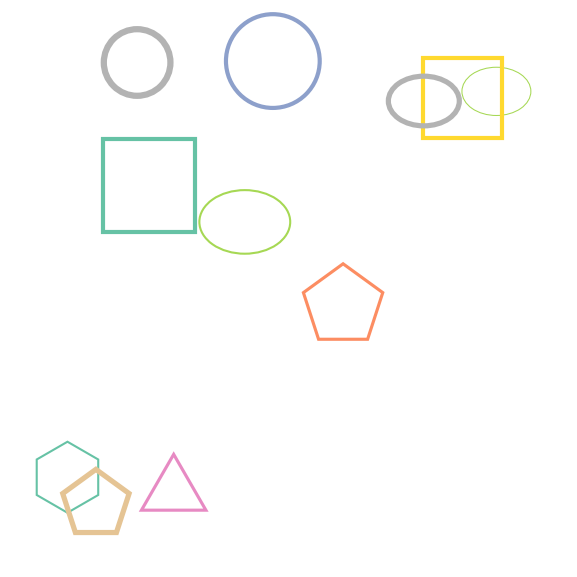[{"shape": "hexagon", "thickness": 1, "radius": 0.31, "center": [0.117, 0.173]}, {"shape": "square", "thickness": 2, "radius": 0.4, "center": [0.258, 0.678]}, {"shape": "pentagon", "thickness": 1.5, "radius": 0.36, "center": [0.594, 0.47]}, {"shape": "circle", "thickness": 2, "radius": 0.41, "center": [0.472, 0.893]}, {"shape": "triangle", "thickness": 1.5, "radius": 0.32, "center": [0.301, 0.148]}, {"shape": "oval", "thickness": 1, "radius": 0.39, "center": [0.424, 0.615]}, {"shape": "oval", "thickness": 0.5, "radius": 0.3, "center": [0.86, 0.841]}, {"shape": "square", "thickness": 2, "radius": 0.34, "center": [0.801, 0.829]}, {"shape": "pentagon", "thickness": 2.5, "radius": 0.3, "center": [0.166, 0.126]}, {"shape": "oval", "thickness": 2.5, "radius": 0.31, "center": [0.734, 0.824]}, {"shape": "circle", "thickness": 3, "radius": 0.29, "center": [0.237, 0.891]}]